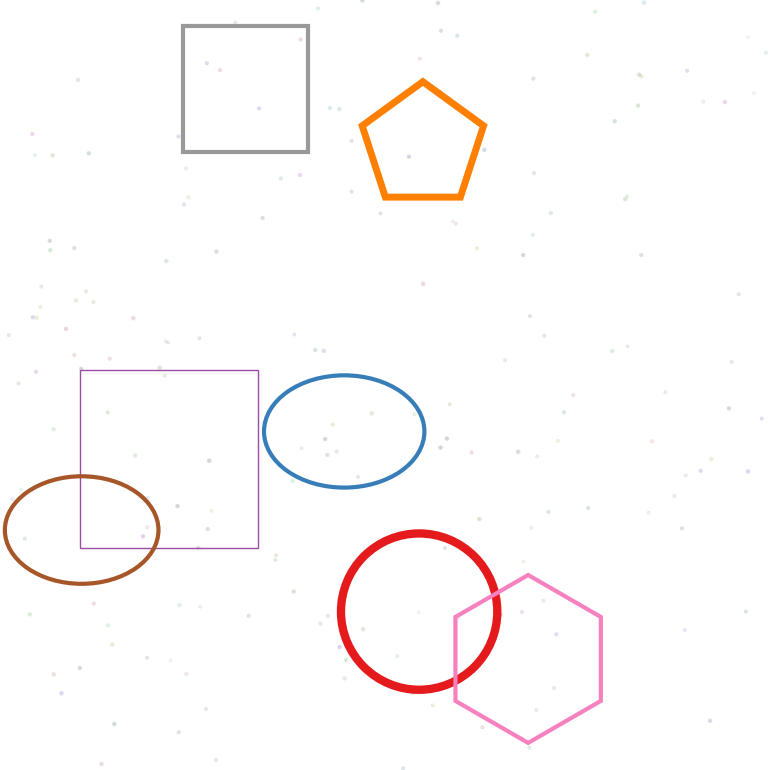[{"shape": "circle", "thickness": 3, "radius": 0.51, "center": [0.544, 0.206]}, {"shape": "oval", "thickness": 1.5, "radius": 0.52, "center": [0.447, 0.44]}, {"shape": "square", "thickness": 0.5, "radius": 0.58, "center": [0.22, 0.404]}, {"shape": "pentagon", "thickness": 2.5, "radius": 0.41, "center": [0.549, 0.811]}, {"shape": "oval", "thickness": 1.5, "radius": 0.5, "center": [0.106, 0.312]}, {"shape": "hexagon", "thickness": 1.5, "radius": 0.55, "center": [0.686, 0.144]}, {"shape": "square", "thickness": 1.5, "radius": 0.41, "center": [0.319, 0.884]}]